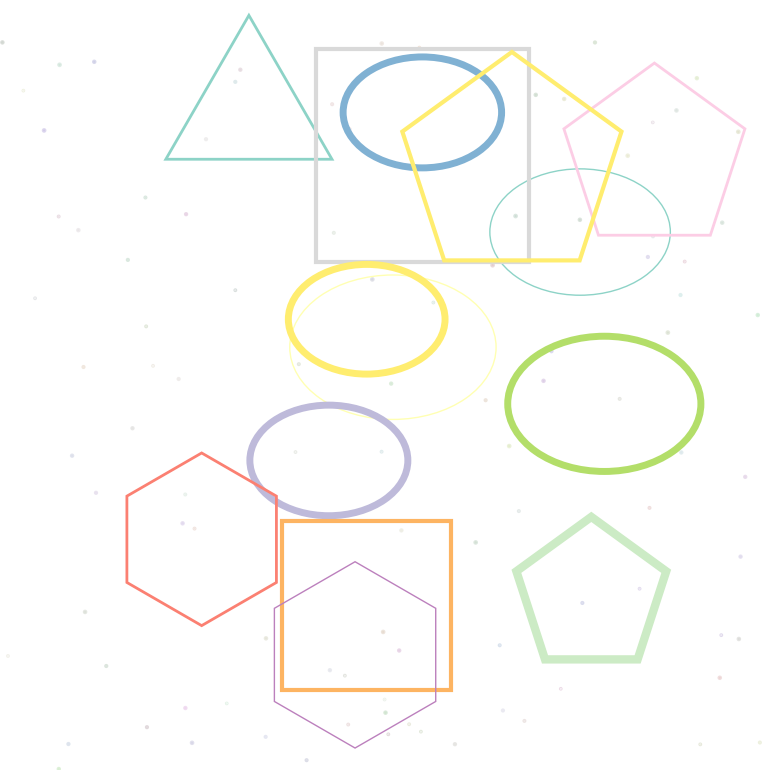[{"shape": "oval", "thickness": 0.5, "radius": 0.59, "center": [0.753, 0.699]}, {"shape": "triangle", "thickness": 1, "radius": 0.62, "center": [0.323, 0.855]}, {"shape": "oval", "thickness": 0.5, "radius": 0.67, "center": [0.51, 0.549]}, {"shape": "oval", "thickness": 2.5, "radius": 0.51, "center": [0.427, 0.402]}, {"shape": "hexagon", "thickness": 1, "radius": 0.56, "center": [0.262, 0.3]}, {"shape": "oval", "thickness": 2.5, "radius": 0.51, "center": [0.549, 0.854]}, {"shape": "square", "thickness": 1.5, "radius": 0.55, "center": [0.476, 0.214]}, {"shape": "oval", "thickness": 2.5, "radius": 0.63, "center": [0.785, 0.476]}, {"shape": "pentagon", "thickness": 1, "radius": 0.62, "center": [0.85, 0.795]}, {"shape": "square", "thickness": 1.5, "radius": 0.69, "center": [0.548, 0.798]}, {"shape": "hexagon", "thickness": 0.5, "radius": 0.6, "center": [0.461, 0.15]}, {"shape": "pentagon", "thickness": 3, "radius": 0.51, "center": [0.768, 0.226]}, {"shape": "oval", "thickness": 2.5, "radius": 0.51, "center": [0.476, 0.585]}, {"shape": "pentagon", "thickness": 1.5, "radius": 0.75, "center": [0.665, 0.783]}]